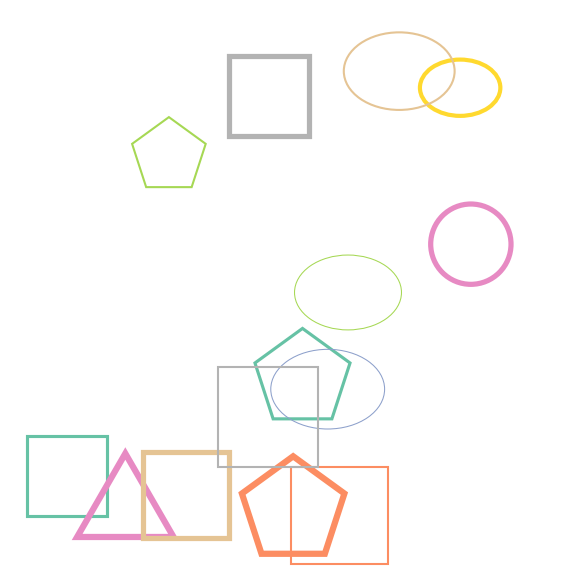[{"shape": "pentagon", "thickness": 1.5, "radius": 0.43, "center": [0.524, 0.344]}, {"shape": "square", "thickness": 1.5, "radius": 0.35, "center": [0.116, 0.176]}, {"shape": "square", "thickness": 1, "radius": 0.42, "center": [0.588, 0.107]}, {"shape": "pentagon", "thickness": 3, "radius": 0.47, "center": [0.508, 0.116]}, {"shape": "oval", "thickness": 0.5, "radius": 0.49, "center": [0.567, 0.325]}, {"shape": "circle", "thickness": 2.5, "radius": 0.35, "center": [0.815, 0.576]}, {"shape": "triangle", "thickness": 3, "radius": 0.48, "center": [0.217, 0.117]}, {"shape": "pentagon", "thickness": 1, "radius": 0.34, "center": [0.292, 0.729]}, {"shape": "oval", "thickness": 0.5, "radius": 0.46, "center": [0.603, 0.493]}, {"shape": "oval", "thickness": 2, "radius": 0.35, "center": [0.797, 0.847]}, {"shape": "oval", "thickness": 1, "radius": 0.48, "center": [0.691, 0.876]}, {"shape": "square", "thickness": 2.5, "radius": 0.37, "center": [0.322, 0.142]}, {"shape": "square", "thickness": 2.5, "radius": 0.35, "center": [0.466, 0.833]}, {"shape": "square", "thickness": 1, "radius": 0.43, "center": [0.464, 0.277]}]